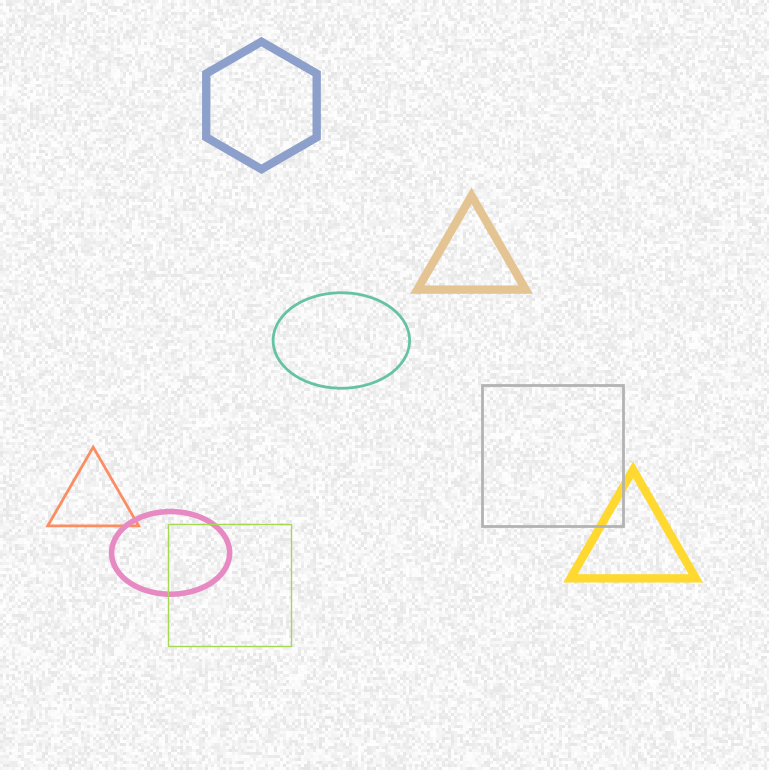[{"shape": "oval", "thickness": 1, "radius": 0.44, "center": [0.443, 0.558]}, {"shape": "triangle", "thickness": 1, "radius": 0.34, "center": [0.121, 0.351]}, {"shape": "hexagon", "thickness": 3, "radius": 0.41, "center": [0.34, 0.863]}, {"shape": "oval", "thickness": 2, "radius": 0.38, "center": [0.222, 0.282]}, {"shape": "square", "thickness": 0.5, "radius": 0.4, "center": [0.298, 0.24]}, {"shape": "triangle", "thickness": 3, "radius": 0.47, "center": [0.822, 0.296]}, {"shape": "triangle", "thickness": 3, "radius": 0.41, "center": [0.612, 0.665]}, {"shape": "square", "thickness": 1, "radius": 0.46, "center": [0.718, 0.408]}]